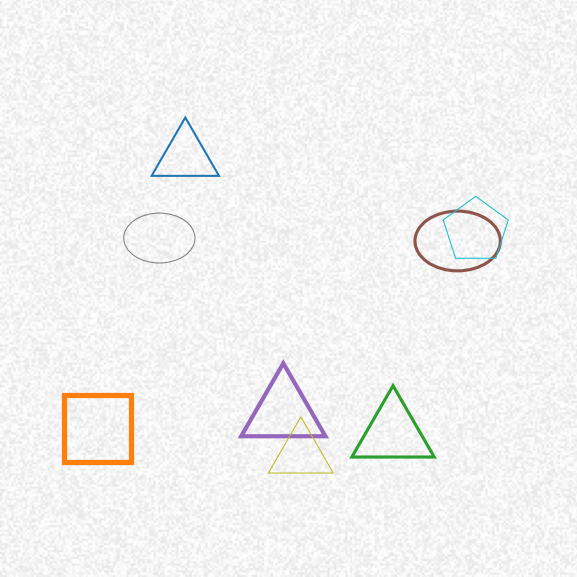[{"shape": "triangle", "thickness": 1, "radius": 0.34, "center": [0.321, 0.728]}, {"shape": "square", "thickness": 2.5, "radius": 0.29, "center": [0.169, 0.257]}, {"shape": "triangle", "thickness": 1.5, "radius": 0.41, "center": [0.681, 0.249]}, {"shape": "triangle", "thickness": 2, "radius": 0.42, "center": [0.491, 0.286]}, {"shape": "oval", "thickness": 1.5, "radius": 0.37, "center": [0.792, 0.582]}, {"shape": "oval", "thickness": 0.5, "radius": 0.31, "center": [0.276, 0.587]}, {"shape": "triangle", "thickness": 0.5, "radius": 0.32, "center": [0.521, 0.212]}, {"shape": "pentagon", "thickness": 0.5, "radius": 0.3, "center": [0.824, 0.6]}]